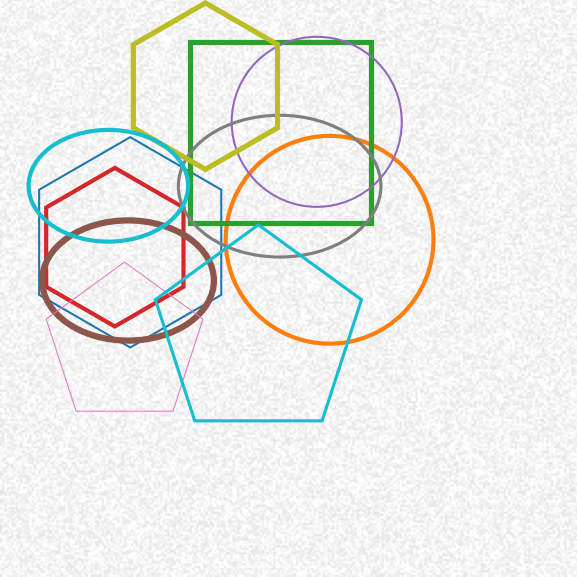[{"shape": "hexagon", "thickness": 1, "radius": 0.91, "center": [0.225, 0.58]}, {"shape": "circle", "thickness": 2, "radius": 0.9, "center": [0.571, 0.584]}, {"shape": "square", "thickness": 2.5, "radius": 0.78, "center": [0.485, 0.769]}, {"shape": "hexagon", "thickness": 2, "radius": 0.69, "center": [0.199, 0.571]}, {"shape": "circle", "thickness": 1, "radius": 0.74, "center": [0.548, 0.788]}, {"shape": "oval", "thickness": 3, "radius": 0.74, "center": [0.222, 0.513]}, {"shape": "pentagon", "thickness": 0.5, "radius": 0.71, "center": [0.216, 0.403]}, {"shape": "oval", "thickness": 1.5, "radius": 0.88, "center": [0.484, 0.677]}, {"shape": "hexagon", "thickness": 2.5, "radius": 0.72, "center": [0.356, 0.85]}, {"shape": "pentagon", "thickness": 1.5, "radius": 0.94, "center": [0.447, 0.422]}, {"shape": "oval", "thickness": 2, "radius": 0.69, "center": [0.188, 0.677]}]